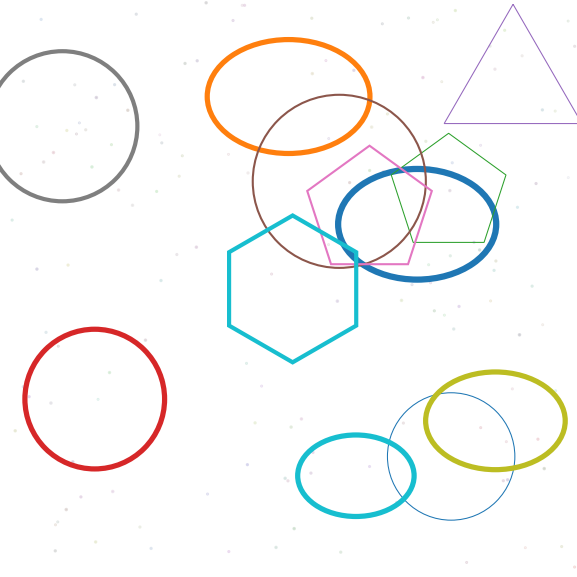[{"shape": "oval", "thickness": 3, "radius": 0.68, "center": [0.722, 0.611]}, {"shape": "circle", "thickness": 0.5, "radius": 0.55, "center": [0.781, 0.209]}, {"shape": "oval", "thickness": 2.5, "radius": 0.7, "center": [0.5, 0.832]}, {"shape": "pentagon", "thickness": 0.5, "radius": 0.52, "center": [0.777, 0.664]}, {"shape": "circle", "thickness": 2.5, "radius": 0.6, "center": [0.164, 0.308]}, {"shape": "triangle", "thickness": 0.5, "radius": 0.69, "center": [0.888, 0.854]}, {"shape": "circle", "thickness": 1, "radius": 0.75, "center": [0.588, 0.685]}, {"shape": "pentagon", "thickness": 1, "radius": 0.57, "center": [0.64, 0.633]}, {"shape": "circle", "thickness": 2, "radius": 0.65, "center": [0.108, 0.781]}, {"shape": "oval", "thickness": 2.5, "radius": 0.6, "center": [0.858, 0.27]}, {"shape": "hexagon", "thickness": 2, "radius": 0.64, "center": [0.507, 0.499]}, {"shape": "oval", "thickness": 2.5, "radius": 0.5, "center": [0.616, 0.175]}]